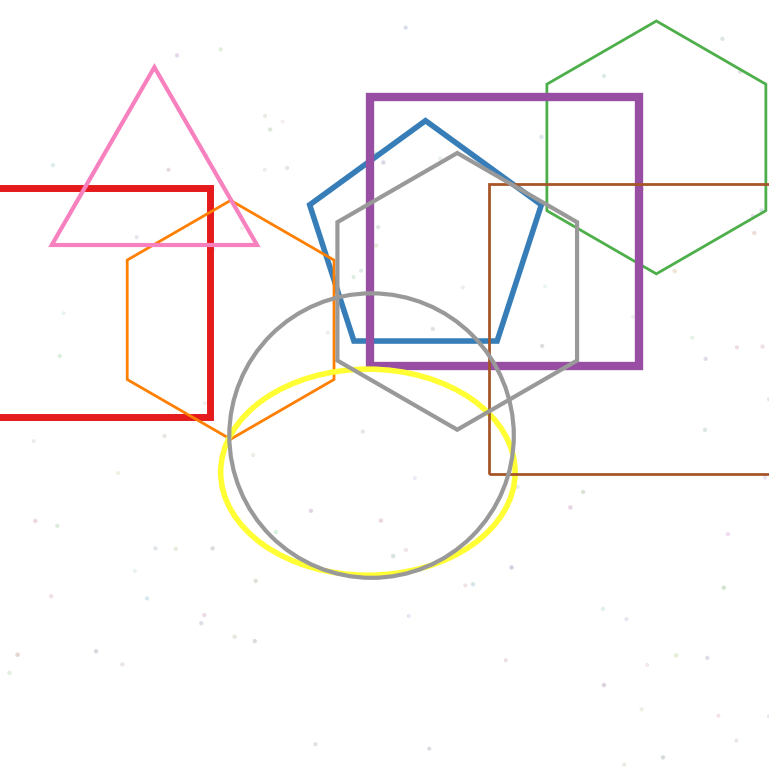[{"shape": "square", "thickness": 2.5, "radius": 0.75, "center": [0.124, 0.607]}, {"shape": "pentagon", "thickness": 2, "radius": 0.79, "center": [0.553, 0.685]}, {"shape": "hexagon", "thickness": 1, "radius": 0.82, "center": [0.852, 0.809]}, {"shape": "square", "thickness": 3, "radius": 0.87, "center": [0.655, 0.699]}, {"shape": "hexagon", "thickness": 1, "radius": 0.78, "center": [0.3, 0.585]}, {"shape": "oval", "thickness": 2, "radius": 0.96, "center": [0.478, 0.387]}, {"shape": "square", "thickness": 1, "radius": 0.94, "center": [0.823, 0.573]}, {"shape": "triangle", "thickness": 1.5, "radius": 0.77, "center": [0.201, 0.759]}, {"shape": "hexagon", "thickness": 1.5, "radius": 0.9, "center": [0.594, 0.622]}, {"shape": "circle", "thickness": 1.5, "radius": 0.92, "center": [0.483, 0.434]}]